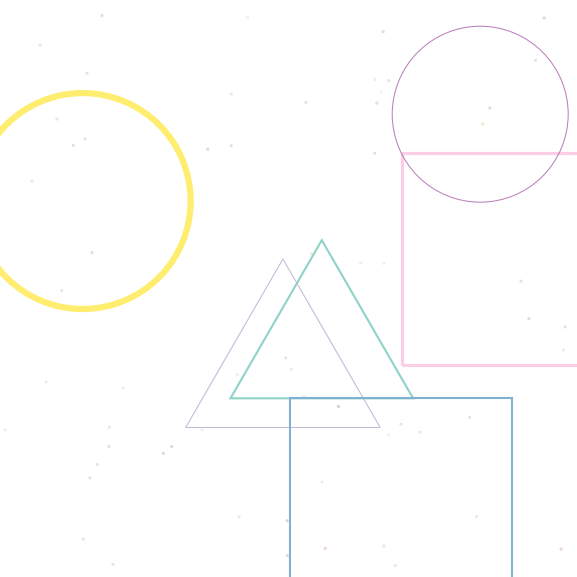[{"shape": "triangle", "thickness": 1, "radius": 0.91, "center": [0.557, 0.401]}, {"shape": "triangle", "thickness": 0.5, "radius": 0.97, "center": [0.49, 0.356]}, {"shape": "square", "thickness": 1, "radius": 0.96, "center": [0.694, 0.117]}, {"shape": "square", "thickness": 1.5, "radius": 0.92, "center": [0.88, 0.551]}, {"shape": "circle", "thickness": 0.5, "radius": 0.76, "center": [0.832, 0.801]}, {"shape": "circle", "thickness": 3, "radius": 0.93, "center": [0.143, 0.651]}]